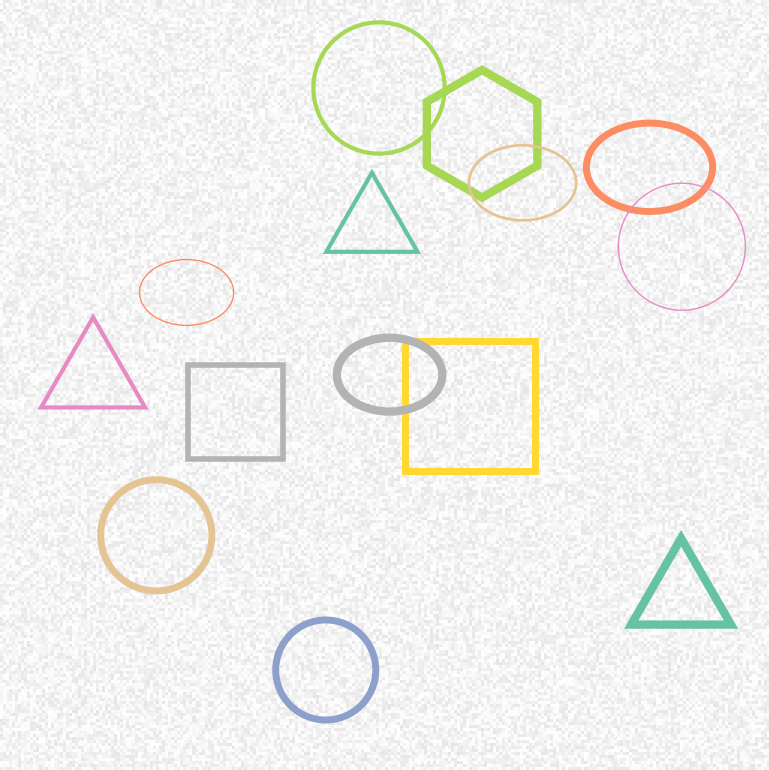[{"shape": "triangle", "thickness": 3, "radius": 0.37, "center": [0.885, 0.226]}, {"shape": "triangle", "thickness": 1.5, "radius": 0.34, "center": [0.483, 0.707]}, {"shape": "oval", "thickness": 2.5, "radius": 0.41, "center": [0.844, 0.783]}, {"shape": "oval", "thickness": 0.5, "radius": 0.31, "center": [0.242, 0.62]}, {"shape": "circle", "thickness": 2.5, "radius": 0.32, "center": [0.423, 0.13]}, {"shape": "triangle", "thickness": 1.5, "radius": 0.39, "center": [0.121, 0.51]}, {"shape": "circle", "thickness": 0.5, "radius": 0.41, "center": [0.886, 0.68]}, {"shape": "hexagon", "thickness": 3, "radius": 0.41, "center": [0.626, 0.826]}, {"shape": "circle", "thickness": 1.5, "radius": 0.43, "center": [0.492, 0.886]}, {"shape": "square", "thickness": 2.5, "radius": 0.42, "center": [0.61, 0.473]}, {"shape": "circle", "thickness": 2.5, "radius": 0.36, "center": [0.203, 0.305]}, {"shape": "oval", "thickness": 1, "radius": 0.35, "center": [0.679, 0.763]}, {"shape": "oval", "thickness": 3, "radius": 0.34, "center": [0.506, 0.513]}, {"shape": "square", "thickness": 2, "radius": 0.31, "center": [0.306, 0.465]}]